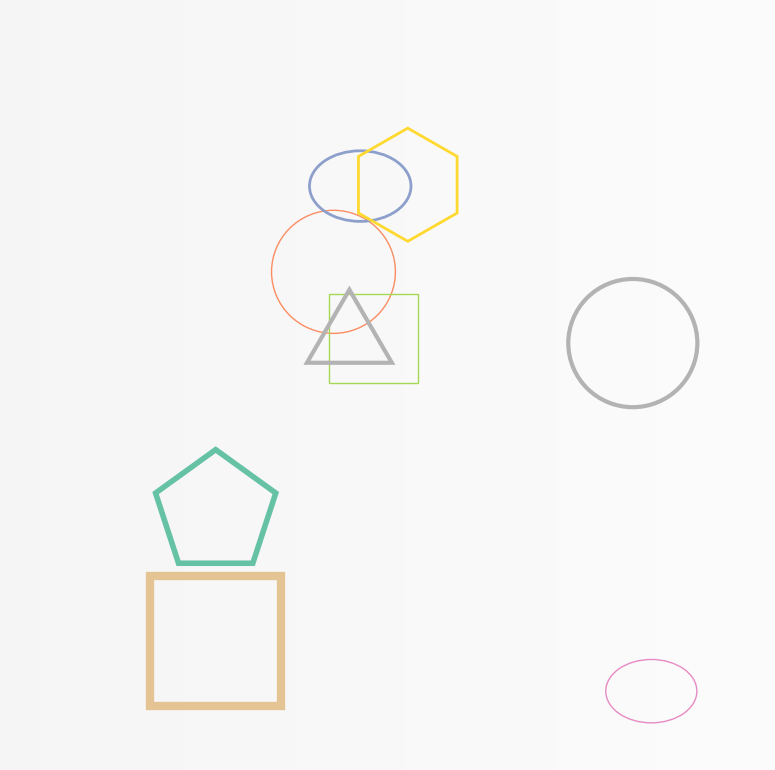[{"shape": "pentagon", "thickness": 2, "radius": 0.41, "center": [0.278, 0.334]}, {"shape": "circle", "thickness": 0.5, "radius": 0.4, "center": [0.43, 0.647]}, {"shape": "oval", "thickness": 1, "radius": 0.33, "center": [0.465, 0.758]}, {"shape": "oval", "thickness": 0.5, "radius": 0.29, "center": [0.84, 0.102]}, {"shape": "square", "thickness": 0.5, "radius": 0.29, "center": [0.482, 0.56]}, {"shape": "hexagon", "thickness": 1, "radius": 0.37, "center": [0.526, 0.76]}, {"shape": "square", "thickness": 3, "radius": 0.42, "center": [0.278, 0.168]}, {"shape": "circle", "thickness": 1.5, "radius": 0.42, "center": [0.817, 0.554]}, {"shape": "triangle", "thickness": 1.5, "radius": 0.32, "center": [0.451, 0.561]}]